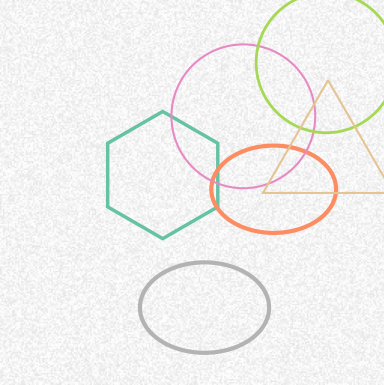[{"shape": "hexagon", "thickness": 2.5, "radius": 0.83, "center": [0.423, 0.545]}, {"shape": "oval", "thickness": 3, "radius": 0.81, "center": [0.711, 0.508]}, {"shape": "circle", "thickness": 1.5, "radius": 0.93, "center": [0.632, 0.698]}, {"shape": "circle", "thickness": 2, "radius": 0.91, "center": [0.847, 0.837]}, {"shape": "triangle", "thickness": 1.5, "radius": 0.98, "center": [0.852, 0.596]}, {"shape": "oval", "thickness": 3, "radius": 0.84, "center": [0.531, 0.201]}]